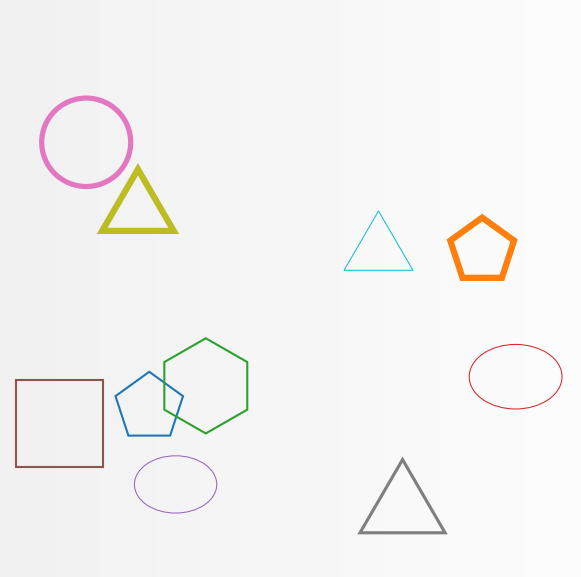[{"shape": "pentagon", "thickness": 1, "radius": 0.31, "center": [0.257, 0.294]}, {"shape": "pentagon", "thickness": 3, "radius": 0.29, "center": [0.83, 0.565]}, {"shape": "hexagon", "thickness": 1, "radius": 0.41, "center": [0.354, 0.331]}, {"shape": "oval", "thickness": 0.5, "radius": 0.4, "center": [0.887, 0.347]}, {"shape": "oval", "thickness": 0.5, "radius": 0.35, "center": [0.302, 0.16]}, {"shape": "square", "thickness": 1, "radius": 0.38, "center": [0.103, 0.266]}, {"shape": "circle", "thickness": 2.5, "radius": 0.38, "center": [0.148, 0.753]}, {"shape": "triangle", "thickness": 1.5, "radius": 0.42, "center": [0.693, 0.119]}, {"shape": "triangle", "thickness": 3, "radius": 0.36, "center": [0.237, 0.635]}, {"shape": "triangle", "thickness": 0.5, "radius": 0.34, "center": [0.651, 0.565]}]